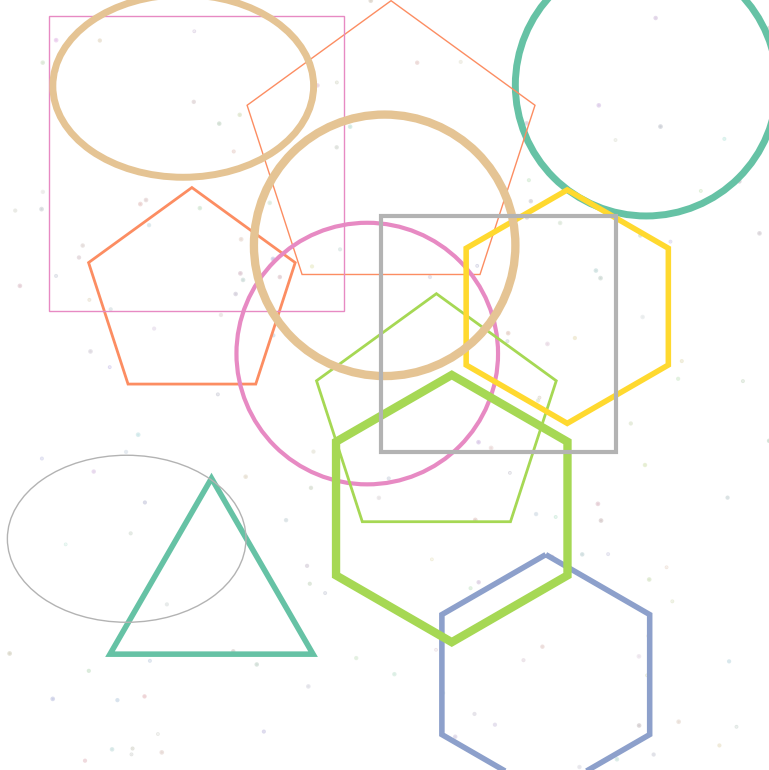[{"shape": "triangle", "thickness": 2, "radius": 0.76, "center": [0.275, 0.227]}, {"shape": "circle", "thickness": 2.5, "radius": 0.85, "center": [0.839, 0.889]}, {"shape": "pentagon", "thickness": 1, "radius": 0.71, "center": [0.249, 0.615]}, {"shape": "pentagon", "thickness": 0.5, "radius": 0.98, "center": [0.508, 0.803]}, {"shape": "hexagon", "thickness": 2, "radius": 0.78, "center": [0.709, 0.124]}, {"shape": "circle", "thickness": 1.5, "radius": 0.85, "center": [0.477, 0.541]}, {"shape": "square", "thickness": 0.5, "radius": 0.96, "center": [0.255, 0.787]}, {"shape": "hexagon", "thickness": 3, "radius": 0.87, "center": [0.587, 0.34]}, {"shape": "pentagon", "thickness": 1, "radius": 0.82, "center": [0.567, 0.455]}, {"shape": "hexagon", "thickness": 2, "radius": 0.76, "center": [0.737, 0.602]}, {"shape": "oval", "thickness": 2.5, "radius": 0.85, "center": [0.238, 0.888]}, {"shape": "circle", "thickness": 3, "radius": 0.85, "center": [0.5, 0.681]}, {"shape": "square", "thickness": 1.5, "radius": 0.76, "center": [0.647, 0.566]}, {"shape": "oval", "thickness": 0.5, "radius": 0.77, "center": [0.165, 0.3]}]